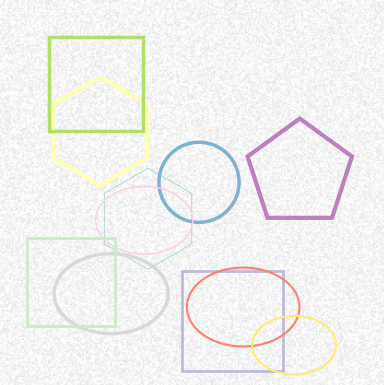[{"shape": "hexagon", "thickness": 0.5, "radius": 0.66, "center": [0.385, 0.432]}, {"shape": "hexagon", "thickness": 3, "radius": 0.7, "center": [0.26, 0.659]}, {"shape": "square", "thickness": 2, "radius": 0.65, "center": [0.604, 0.166]}, {"shape": "oval", "thickness": 1.5, "radius": 0.73, "center": [0.632, 0.203]}, {"shape": "circle", "thickness": 2.5, "radius": 0.52, "center": [0.517, 0.527]}, {"shape": "square", "thickness": 2.5, "radius": 0.61, "center": [0.25, 0.782]}, {"shape": "oval", "thickness": 1, "radius": 0.63, "center": [0.374, 0.428]}, {"shape": "oval", "thickness": 2.5, "radius": 0.74, "center": [0.289, 0.237]}, {"shape": "pentagon", "thickness": 3, "radius": 0.71, "center": [0.779, 0.55]}, {"shape": "square", "thickness": 2, "radius": 0.57, "center": [0.184, 0.268]}, {"shape": "oval", "thickness": 1.5, "radius": 0.54, "center": [0.764, 0.103]}]